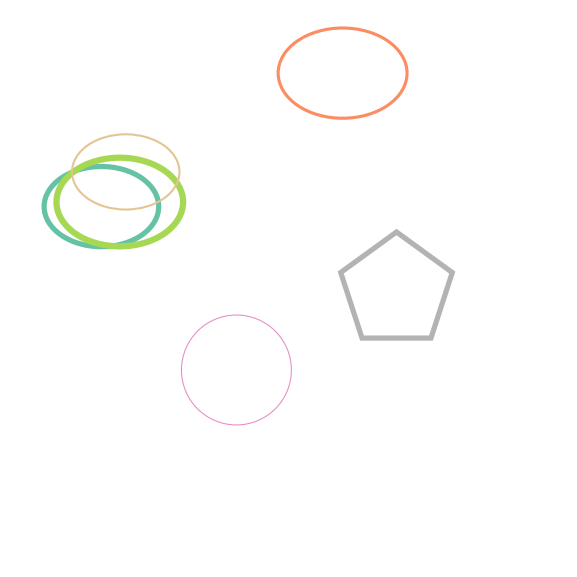[{"shape": "oval", "thickness": 2.5, "radius": 0.5, "center": [0.176, 0.641]}, {"shape": "oval", "thickness": 1.5, "radius": 0.56, "center": [0.593, 0.873]}, {"shape": "circle", "thickness": 0.5, "radius": 0.48, "center": [0.409, 0.358]}, {"shape": "oval", "thickness": 3, "radius": 0.55, "center": [0.207, 0.649]}, {"shape": "oval", "thickness": 1, "radius": 0.47, "center": [0.218, 0.701]}, {"shape": "pentagon", "thickness": 2.5, "radius": 0.51, "center": [0.687, 0.496]}]